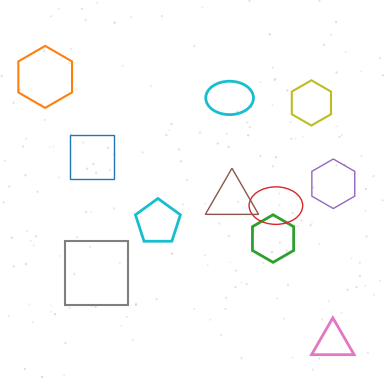[{"shape": "square", "thickness": 1, "radius": 0.29, "center": [0.238, 0.593]}, {"shape": "hexagon", "thickness": 1.5, "radius": 0.4, "center": [0.117, 0.8]}, {"shape": "hexagon", "thickness": 2, "radius": 0.31, "center": [0.709, 0.38]}, {"shape": "oval", "thickness": 1, "radius": 0.35, "center": [0.717, 0.466]}, {"shape": "hexagon", "thickness": 1, "radius": 0.32, "center": [0.866, 0.523]}, {"shape": "triangle", "thickness": 1, "radius": 0.4, "center": [0.602, 0.483]}, {"shape": "triangle", "thickness": 2, "radius": 0.32, "center": [0.865, 0.111]}, {"shape": "square", "thickness": 1.5, "radius": 0.41, "center": [0.25, 0.291]}, {"shape": "hexagon", "thickness": 1.5, "radius": 0.29, "center": [0.809, 0.733]}, {"shape": "pentagon", "thickness": 2, "radius": 0.31, "center": [0.41, 0.423]}, {"shape": "oval", "thickness": 2, "radius": 0.31, "center": [0.596, 0.746]}]